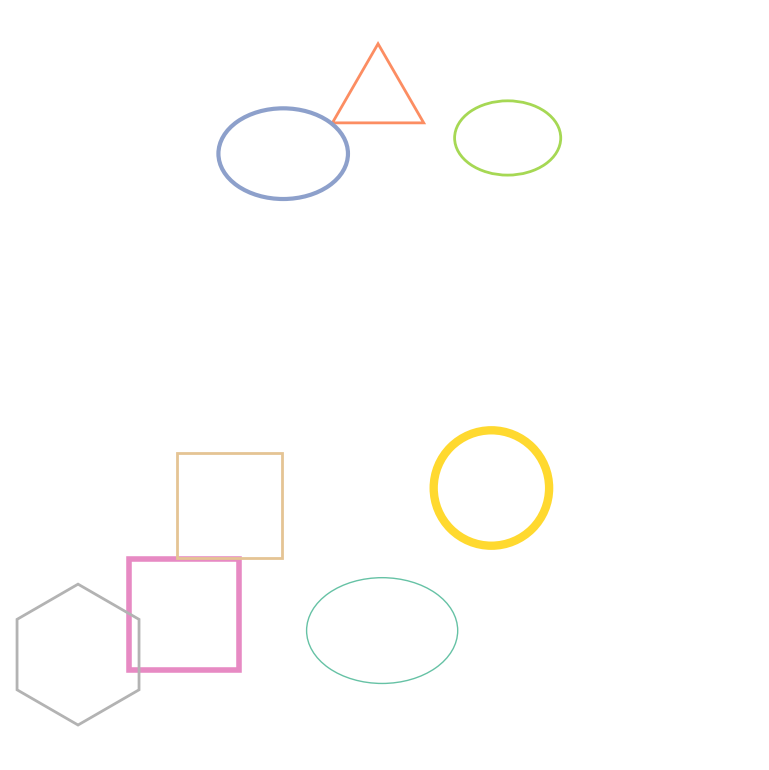[{"shape": "oval", "thickness": 0.5, "radius": 0.49, "center": [0.496, 0.181]}, {"shape": "triangle", "thickness": 1, "radius": 0.34, "center": [0.491, 0.875]}, {"shape": "oval", "thickness": 1.5, "radius": 0.42, "center": [0.368, 0.8]}, {"shape": "square", "thickness": 2, "radius": 0.36, "center": [0.239, 0.202]}, {"shape": "oval", "thickness": 1, "radius": 0.34, "center": [0.659, 0.821]}, {"shape": "circle", "thickness": 3, "radius": 0.37, "center": [0.638, 0.366]}, {"shape": "square", "thickness": 1, "radius": 0.34, "center": [0.298, 0.343]}, {"shape": "hexagon", "thickness": 1, "radius": 0.46, "center": [0.101, 0.15]}]